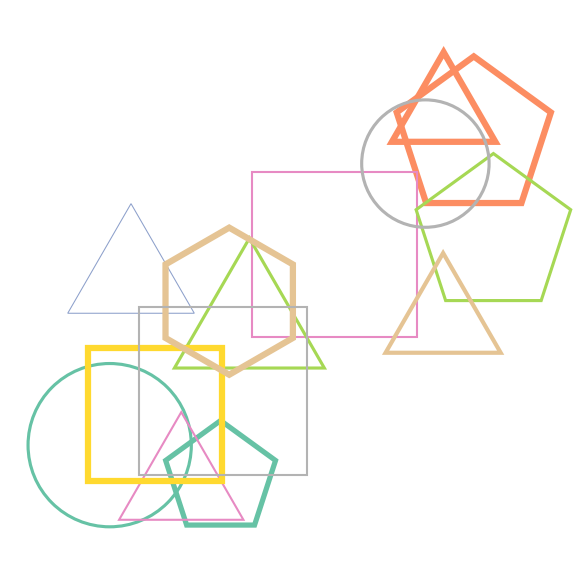[{"shape": "circle", "thickness": 1.5, "radius": 0.71, "center": [0.19, 0.228]}, {"shape": "pentagon", "thickness": 2.5, "radius": 0.5, "center": [0.382, 0.171]}, {"shape": "pentagon", "thickness": 3, "radius": 0.7, "center": [0.82, 0.761]}, {"shape": "triangle", "thickness": 3, "radius": 0.52, "center": [0.768, 0.805]}, {"shape": "triangle", "thickness": 0.5, "radius": 0.63, "center": [0.227, 0.52]}, {"shape": "triangle", "thickness": 1, "radius": 0.62, "center": [0.314, 0.161]}, {"shape": "square", "thickness": 1, "radius": 0.71, "center": [0.579, 0.558]}, {"shape": "pentagon", "thickness": 1.5, "radius": 0.7, "center": [0.854, 0.593]}, {"shape": "triangle", "thickness": 1.5, "radius": 0.75, "center": [0.432, 0.437]}, {"shape": "square", "thickness": 3, "radius": 0.58, "center": [0.268, 0.282]}, {"shape": "hexagon", "thickness": 3, "radius": 0.64, "center": [0.397, 0.478]}, {"shape": "triangle", "thickness": 2, "radius": 0.58, "center": [0.767, 0.446]}, {"shape": "circle", "thickness": 1.5, "radius": 0.55, "center": [0.737, 0.716]}, {"shape": "square", "thickness": 1, "radius": 0.73, "center": [0.386, 0.322]}]